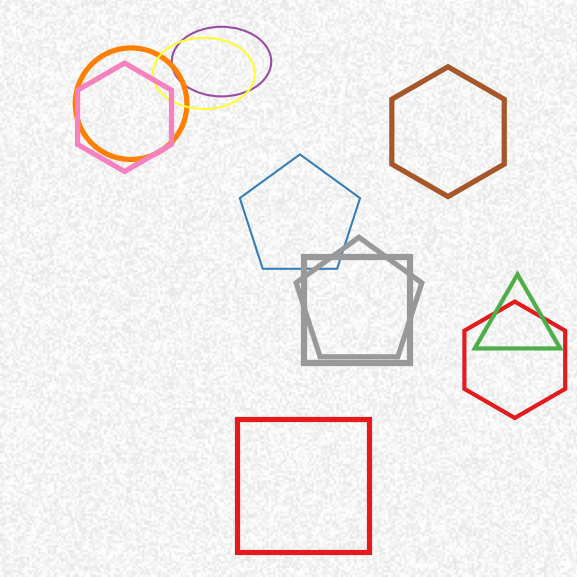[{"shape": "square", "thickness": 2.5, "radius": 0.57, "center": [0.525, 0.158]}, {"shape": "hexagon", "thickness": 2, "radius": 0.5, "center": [0.891, 0.376]}, {"shape": "pentagon", "thickness": 1, "radius": 0.55, "center": [0.519, 0.622]}, {"shape": "triangle", "thickness": 2, "radius": 0.43, "center": [0.896, 0.439]}, {"shape": "oval", "thickness": 1, "radius": 0.43, "center": [0.384, 0.892]}, {"shape": "circle", "thickness": 2.5, "radius": 0.48, "center": [0.227, 0.82]}, {"shape": "oval", "thickness": 1, "radius": 0.44, "center": [0.353, 0.872]}, {"shape": "hexagon", "thickness": 2.5, "radius": 0.56, "center": [0.776, 0.771]}, {"shape": "hexagon", "thickness": 2.5, "radius": 0.47, "center": [0.216, 0.796]}, {"shape": "pentagon", "thickness": 2.5, "radius": 0.57, "center": [0.622, 0.474]}, {"shape": "square", "thickness": 3, "radius": 0.46, "center": [0.618, 0.463]}]